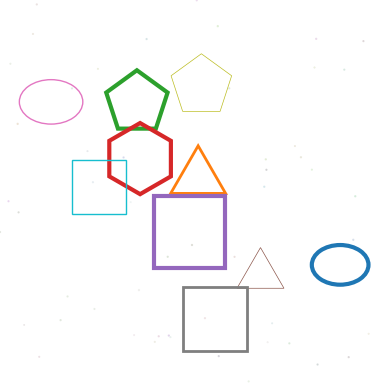[{"shape": "oval", "thickness": 3, "radius": 0.37, "center": [0.884, 0.312]}, {"shape": "triangle", "thickness": 2, "radius": 0.41, "center": [0.515, 0.539]}, {"shape": "pentagon", "thickness": 3, "radius": 0.42, "center": [0.356, 0.734]}, {"shape": "hexagon", "thickness": 3, "radius": 0.46, "center": [0.364, 0.588]}, {"shape": "square", "thickness": 3, "radius": 0.46, "center": [0.492, 0.398]}, {"shape": "triangle", "thickness": 0.5, "radius": 0.35, "center": [0.677, 0.286]}, {"shape": "oval", "thickness": 1, "radius": 0.41, "center": [0.133, 0.735]}, {"shape": "square", "thickness": 2, "radius": 0.42, "center": [0.559, 0.171]}, {"shape": "pentagon", "thickness": 0.5, "radius": 0.41, "center": [0.523, 0.778]}, {"shape": "square", "thickness": 1, "radius": 0.35, "center": [0.258, 0.513]}]